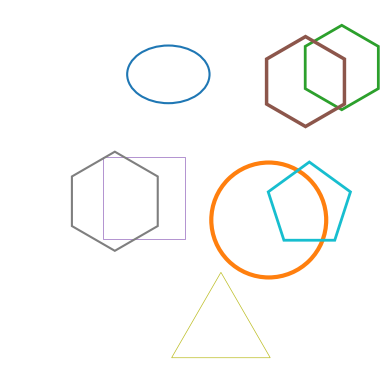[{"shape": "oval", "thickness": 1.5, "radius": 0.53, "center": [0.437, 0.807]}, {"shape": "circle", "thickness": 3, "radius": 0.75, "center": [0.698, 0.429]}, {"shape": "hexagon", "thickness": 2, "radius": 0.55, "center": [0.888, 0.825]}, {"shape": "square", "thickness": 0.5, "radius": 0.53, "center": [0.374, 0.486]}, {"shape": "hexagon", "thickness": 2.5, "radius": 0.58, "center": [0.794, 0.788]}, {"shape": "hexagon", "thickness": 1.5, "radius": 0.64, "center": [0.298, 0.477]}, {"shape": "triangle", "thickness": 0.5, "radius": 0.74, "center": [0.574, 0.145]}, {"shape": "pentagon", "thickness": 2, "radius": 0.56, "center": [0.803, 0.467]}]